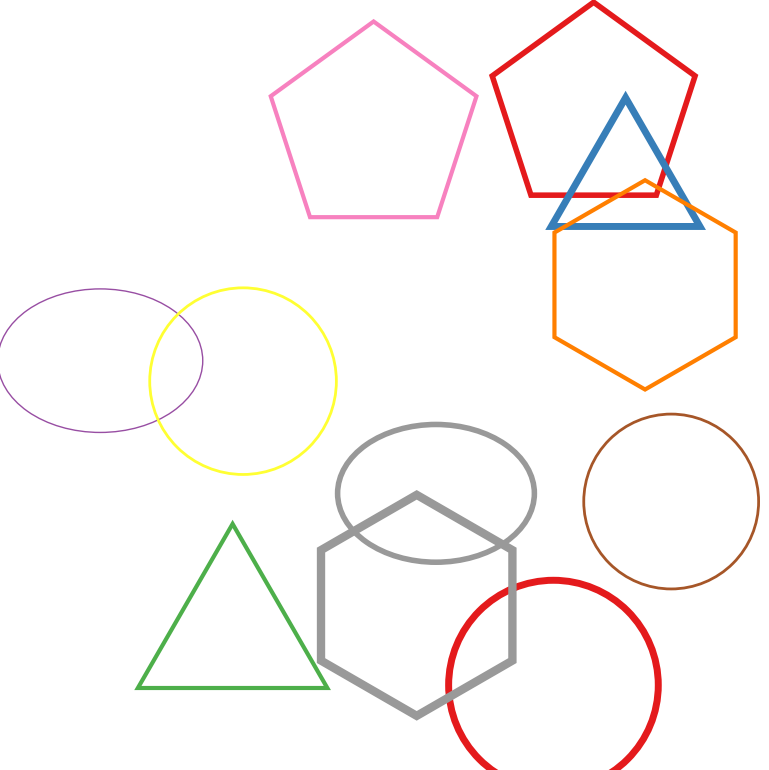[{"shape": "pentagon", "thickness": 2, "radius": 0.69, "center": [0.771, 0.859]}, {"shape": "circle", "thickness": 2.5, "radius": 0.68, "center": [0.719, 0.11]}, {"shape": "triangle", "thickness": 2.5, "radius": 0.56, "center": [0.812, 0.762]}, {"shape": "triangle", "thickness": 1.5, "radius": 0.71, "center": [0.302, 0.178]}, {"shape": "oval", "thickness": 0.5, "radius": 0.67, "center": [0.13, 0.532]}, {"shape": "hexagon", "thickness": 1.5, "radius": 0.68, "center": [0.838, 0.63]}, {"shape": "circle", "thickness": 1, "radius": 0.61, "center": [0.316, 0.505]}, {"shape": "circle", "thickness": 1, "radius": 0.57, "center": [0.872, 0.349]}, {"shape": "pentagon", "thickness": 1.5, "radius": 0.7, "center": [0.485, 0.832]}, {"shape": "oval", "thickness": 2, "radius": 0.64, "center": [0.566, 0.359]}, {"shape": "hexagon", "thickness": 3, "radius": 0.72, "center": [0.541, 0.214]}]